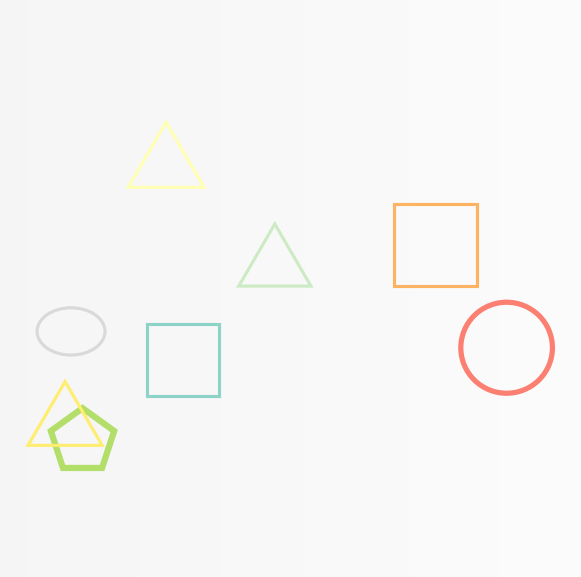[{"shape": "square", "thickness": 1.5, "radius": 0.31, "center": [0.315, 0.376]}, {"shape": "triangle", "thickness": 1.5, "radius": 0.38, "center": [0.286, 0.712]}, {"shape": "circle", "thickness": 2.5, "radius": 0.39, "center": [0.872, 0.397]}, {"shape": "square", "thickness": 1.5, "radius": 0.36, "center": [0.749, 0.575]}, {"shape": "pentagon", "thickness": 3, "radius": 0.29, "center": [0.142, 0.235]}, {"shape": "oval", "thickness": 1.5, "radius": 0.29, "center": [0.122, 0.425]}, {"shape": "triangle", "thickness": 1.5, "radius": 0.36, "center": [0.473, 0.54]}, {"shape": "triangle", "thickness": 1.5, "radius": 0.37, "center": [0.112, 0.265]}]